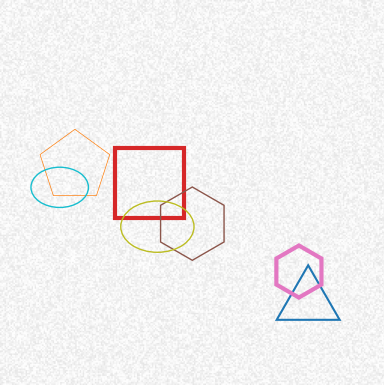[{"shape": "triangle", "thickness": 1.5, "radius": 0.47, "center": [0.8, 0.217]}, {"shape": "pentagon", "thickness": 0.5, "radius": 0.48, "center": [0.195, 0.569]}, {"shape": "square", "thickness": 3, "radius": 0.45, "center": [0.388, 0.526]}, {"shape": "hexagon", "thickness": 1, "radius": 0.48, "center": [0.5, 0.419]}, {"shape": "hexagon", "thickness": 3, "radius": 0.34, "center": [0.776, 0.295]}, {"shape": "oval", "thickness": 1, "radius": 0.48, "center": [0.409, 0.411]}, {"shape": "oval", "thickness": 1, "radius": 0.37, "center": [0.155, 0.513]}]